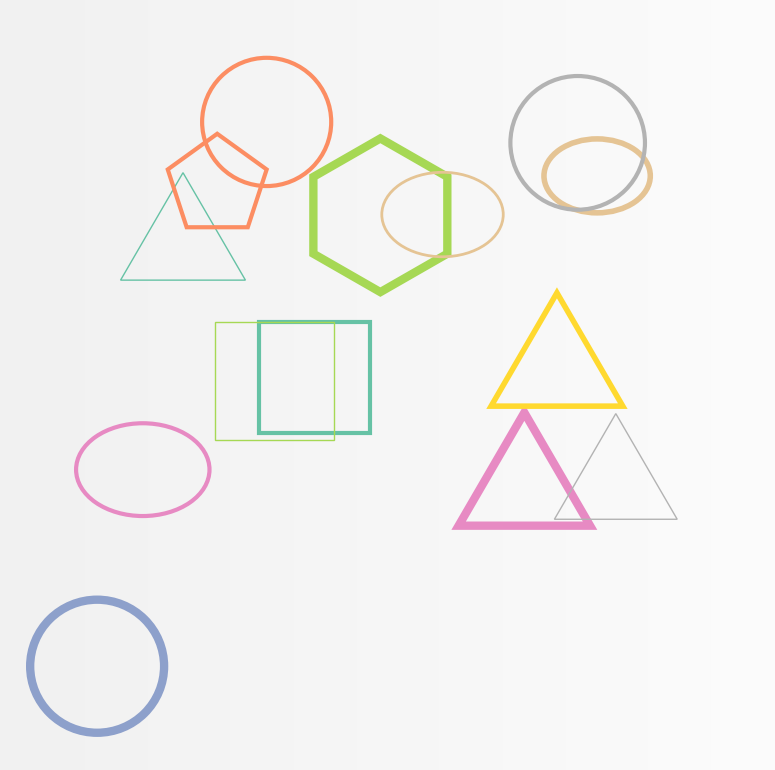[{"shape": "square", "thickness": 1.5, "radius": 0.36, "center": [0.406, 0.51]}, {"shape": "triangle", "thickness": 0.5, "radius": 0.47, "center": [0.236, 0.683]}, {"shape": "circle", "thickness": 1.5, "radius": 0.42, "center": [0.344, 0.842]}, {"shape": "pentagon", "thickness": 1.5, "radius": 0.34, "center": [0.28, 0.759]}, {"shape": "circle", "thickness": 3, "radius": 0.43, "center": [0.125, 0.135]}, {"shape": "triangle", "thickness": 3, "radius": 0.49, "center": [0.677, 0.366]}, {"shape": "oval", "thickness": 1.5, "radius": 0.43, "center": [0.184, 0.39]}, {"shape": "hexagon", "thickness": 3, "radius": 0.5, "center": [0.491, 0.72]}, {"shape": "square", "thickness": 0.5, "radius": 0.38, "center": [0.354, 0.505]}, {"shape": "triangle", "thickness": 2, "radius": 0.49, "center": [0.719, 0.522]}, {"shape": "oval", "thickness": 2, "radius": 0.34, "center": [0.77, 0.772]}, {"shape": "oval", "thickness": 1, "radius": 0.39, "center": [0.571, 0.721]}, {"shape": "circle", "thickness": 1.5, "radius": 0.43, "center": [0.745, 0.814]}, {"shape": "triangle", "thickness": 0.5, "radius": 0.46, "center": [0.795, 0.371]}]